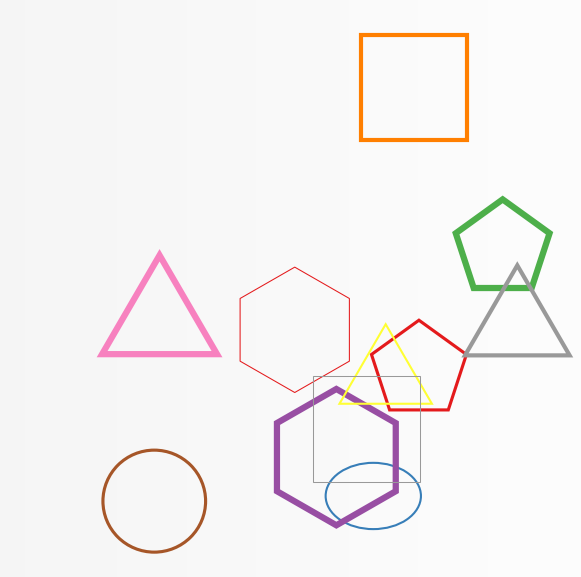[{"shape": "hexagon", "thickness": 0.5, "radius": 0.54, "center": [0.507, 0.428]}, {"shape": "pentagon", "thickness": 1.5, "radius": 0.43, "center": [0.721, 0.359]}, {"shape": "oval", "thickness": 1, "radius": 0.41, "center": [0.642, 0.14]}, {"shape": "pentagon", "thickness": 3, "radius": 0.42, "center": [0.865, 0.569]}, {"shape": "hexagon", "thickness": 3, "radius": 0.59, "center": [0.579, 0.208]}, {"shape": "square", "thickness": 2, "radius": 0.46, "center": [0.712, 0.848]}, {"shape": "triangle", "thickness": 1, "radius": 0.46, "center": [0.664, 0.346]}, {"shape": "circle", "thickness": 1.5, "radius": 0.44, "center": [0.265, 0.131]}, {"shape": "triangle", "thickness": 3, "radius": 0.57, "center": [0.275, 0.443]}, {"shape": "square", "thickness": 0.5, "radius": 0.46, "center": [0.631, 0.256]}, {"shape": "triangle", "thickness": 2, "radius": 0.52, "center": [0.89, 0.436]}]